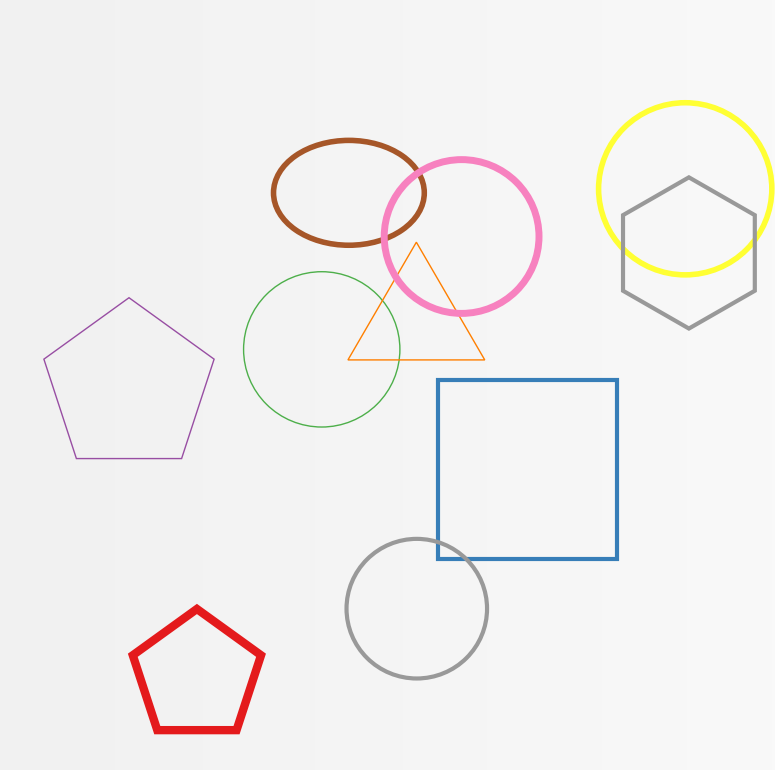[{"shape": "pentagon", "thickness": 3, "radius": 0.43, "center": [0.254, 0.122]}, {"shape": "square", "thickness": 1.5, "radius": 0.58, "center": [0.681, 0.39]}, {"shape": "circle", "thickness": 0.5, "radius": 0.5, "center": [0.415, 0.546]}, {"shape": "pentagon", "thickness": 0.5, "radius": 0.58, "center": [0.166, 0.498]}, {"shape": "triangle", "thickness": 0.5, "radius": 0.51, "center": [0.537, 0.584]}, {"shape": "circle", "thickness": 2, "radius": 0.56, "center": [0.884, 0.755]}, {"shape": "oval", "thickness": 2, "radius": 0.49, "center": [0.45, 0.75]}, {"shape": "circle", "thickness": 2.5, "radius": 0.5, "center": [0.596, 0.693]}, {"shape": "hexagon", "thickness": 1.5, "radius": 0.49, "center": [0.889, 0.671]}, {"shape": "circle", "thickness": 1.5, "radius": 0.45, "center": [0.538, 0.21]}]